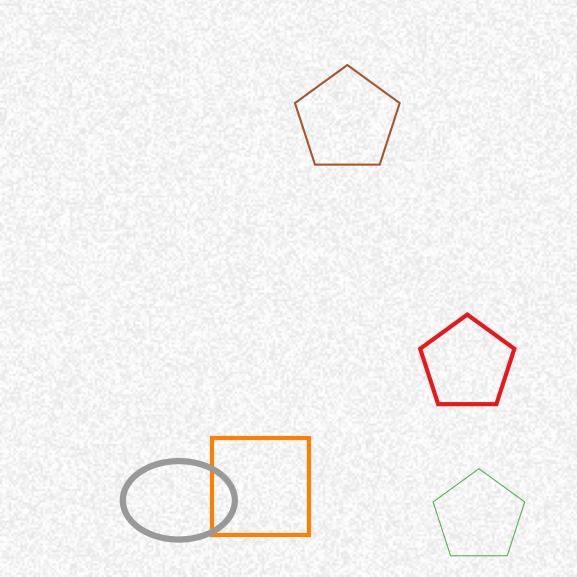[{"shape": "pentagon", "thickness": 2, "radius": 0.43, "center": [0.809, 0.369]}, {"shape": "pentagon", "thickness": 0.5, "radius": 0.42, "center": [0.829, 0.104]}, {"shape": "square", "thickness": 2, "radius": 0.42, "center": [0.451, 0.156]}, {"shape": "pentagon", "thickness": 1, "radius": 0.48, "center": [0.601, 0.791]}, {"shape": "oval", "thickness": 3, "radius": 0.48, "center": [0.31, 0.133]}]